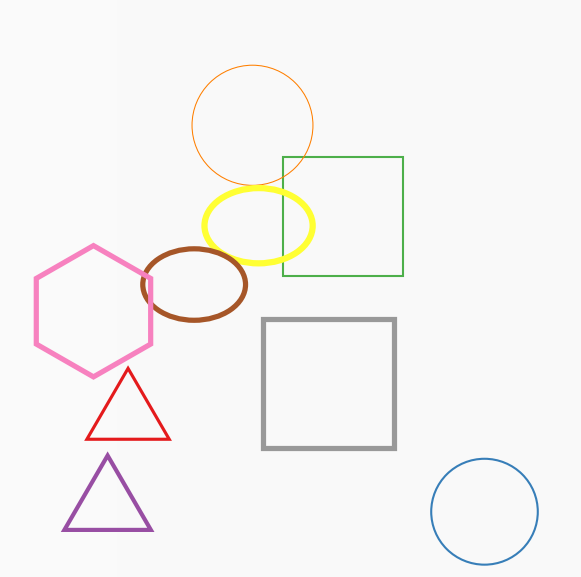[{"shape": "triangle", "thickness": 1.5, "radius": 0.41, "center": [0.22, 0.279]}, {"shape": "circle", "thickness": 1, "radius": 0.46, "center": [0.834, 0.113]}, {"shape": "square", "thickness": 1, "radius": 0.52, "center": [0.59, 0.624]}, {"shape": "triangle", "thickness": 2, "radius": 0.43, "center": [0.185, 0.124]}, {"shape": "circle", "thickness": 0.5, "radius": 0.52, "center": [0.434, 0.782]}, {"shape": "oval", "thickness": 3, "radius": 0.47, "center": [0.445, 0.608]}, {"shape": "oval", "thickness": 2.5, "radius": 0.44, "center": [0.334, 0.506]}, {"shape": "hexagon", "thickness": 2.5, "radius": 0.57, "center": [0.161, 0.46]}, {"shape": "square", "thickness": 2.5, "radius": 0.56, "center": [0.565, 0.335]}]